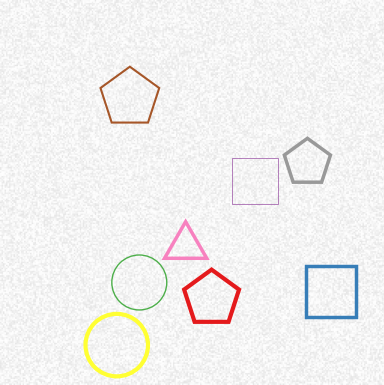[{"shape": "pentagon", "thickness": 3, "radius": 0.37, "center": [0.55, 0.225]}, {"shape": "square", "thickness": 2.5, "radius": 0.33, "center": [0.86, 0.243]}, {"shape": "circle", "thickness": 1, "radius": 0.36, "center": [0.362, 0.266]}, {"shape": "square", "thickness": 0.5, "radius": 0.3, "center": [0.662, 0.531]}, {"shape": "circle", "thickness": 3, "radius": 0.41, "center": [0.303, 0.104]}, {"shape": "pentagon", "thickness": 1.5, "radius": 0.4, "center": [0.337, 0.747]}, {"shape": "triangle", "thickness": 2.5, "radius": 0.32, "center": [0.482, 0.361]}, {"shape": "pentagon", "thickness": 2.5, "radius": 0.31, "center": [0.798, 0.578]}]